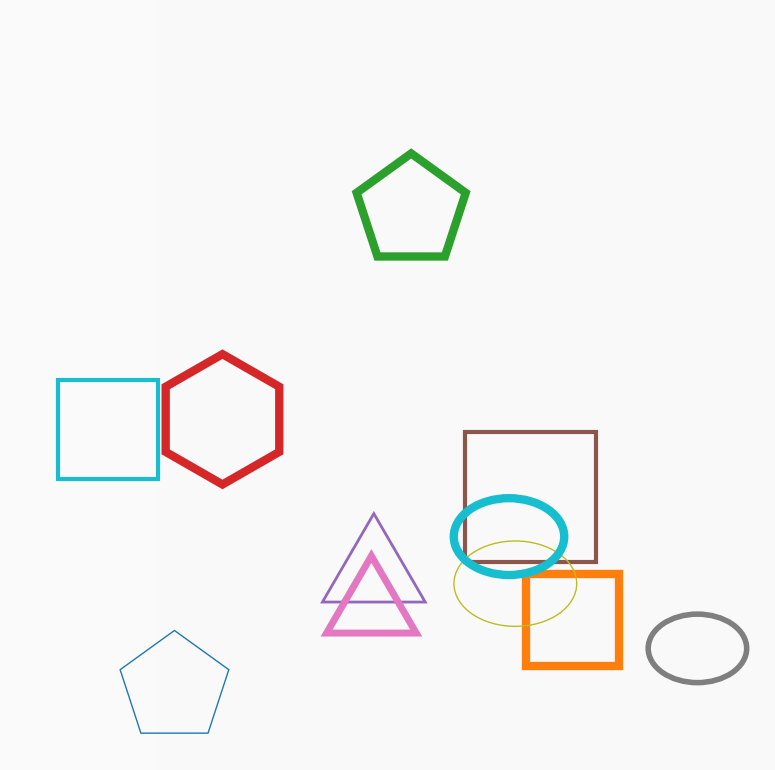[{"shape": "pentagon", "thickness": 0.5, "radius": 0.37, "center": [0.225, 0.107]}, {"shape": "square", "thickness": 3, "radius": 0.3, "center": [0.738, 0.195]}, {"shape": "pentagon", "thickness": 3, "radius": 0.37, "center": [0.531, 0.727]}, {"shape": "hexagon", "thickness": 3, "radius": 0.42, "center": [0.287, 0.455]}, {"shape": "triangle", "thickness": 1, "radius": 0.38, "center": [0.482, 0.256]}, {"shape": "square", "thickness": 1.5, "radius": 0.42, "center": [0.685, 0.355]}, {"shape": "triangle", "thickness": 2.5, "radius": 0.33, "center": [0.479, 0.211]}, {"shape": "oval", "thickness": 2, "radius": 0.32, "center": [0.9, 0.158]}, {"shape": "oval", "thickness": 0.5, "radius": 0.4, "center": [0.665, 0.242]}, {"shape": "square", "thickness": 1.5, "radius": 0.32, "center": [0.139, 0.442]}, {"shape": "oval", "thickness": 3, "radius": 0.36, "center": [0.657, 0.303]}]